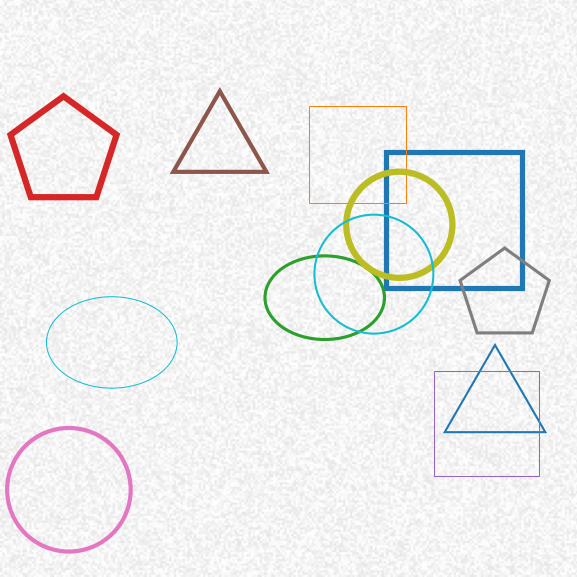[{"shape": "square", "thickness": 2.5, "radius": 0.59, "center": [0.786, 0.618]}, {"shape": "triangle", "thickness": 1, "radius": 0.5, "center": [0.857, 0.301]}, {"shape": "square", "thickness": 0.5, "radius": 0.42, "center": [0.62, 0.732]}, {"shape": "oval", "thickness": 1.5, "radius": 0.52, "center": [0.562, 0.484]}, {"shape": "pentagon", "thickness": 3, "radius": 0.48, "center": [0.11, 0.736]}, {"shape": "square", "thickness": 0.5, "radius": 0.46, "center": [0.843, 0.266]}, {"shape": "triangle", "thickness": 2, "radius": 0.47, "center": [0.381, 0.748]}, {"shape": "circle", "thickness": 2, "radius": 0.53, "center": [0.119, 0.151]}, {"shape": "pentagon", "thickness": 1.5, "radius": 0.41, "center": [0.874, 0.488]}, {"shape": "circle", "thickness": 3, "radius": 0.46, "center": [0.691, 0.61]}, {"shape": "oval", "thickness": 0.5, "radius": 0.57, "center": [0.194, 0.406]}, {"shape": "circle", "thickness": 1, "radius": 0.51, "center": [0.647, 0.524]}]